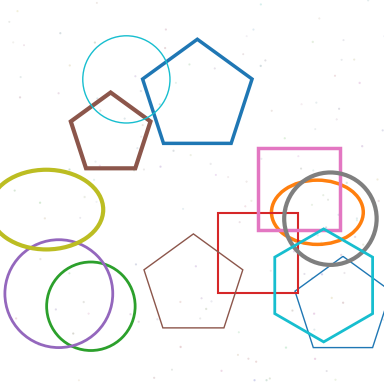[{"shape": "pentagon", "thickness": 1, "radius": 0.66, "center": [0.891, 0.203]}, {"shape": "pentagon", "thickness": 2.5, "radius": 0.75, "center": [0.513, 0.749]}, {"shape": "oval", "thickness": 2.5, "radius": 0.6, "center": [0.824, 0.449]}, {"shape": "circle", "thickness": 2, "radius": 0.57, "center": [0.236, 0.205]}, {"shape": "square", "thickness": 1.5, "radius": 0.52, "center": [0.669, 0.342]}, {"shape": "circle", "thickness": 2, "radius": 0.7, "center": [0.153, 0.237]}, {"shape": "pentagon", "thickness": 3, "radius": 0.54, "center": [0.287, 0.651]}, {"shape": "pentagon", "thickness": 1, "radius": 0.67, "center": [0.502, 0.258]}, {"shape": "square", "thickness": 2.5, "radius": 0.53, "center": [0.776, 0.509]}, {"shape": "circle", "thickness": 3, "radius": 0.6, "center": [0.858, 0.432]}, {"shape": "oval", "thickness": 3, "radius": 0.74, "center": [0.12, 0.456]}, {"shape": "circle", "thickness": 1, "radius": 0.57, "center": [0.328, 0.794]}, {"shape": "hexagon", "thickness": 2, "radius": 0.73, "center": [0.841, 0.259]}]